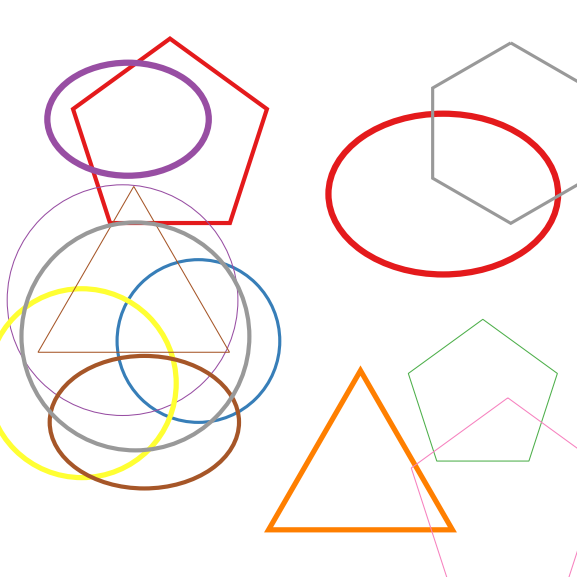[{"shape": "pentagon", "thickness": 2, "radius": 0.88, "center": [0.294, 0.756]}, {"shape": "oval", "thickness": 3, "radius": 0.99, "center": [0.768, 0.663]}, {"shape": "circle", "thickness": 1.5, "radius": 0.7, "center": [0.344, 0.409]}, {"shape": "pentagon", "thickness": 0.5, "radius": 0.68, "center": [0.836, 0.311]}, {"shape": "circle", "thickness": 0.5, "radius": 1.0, "center": [0.212, 0.479]}, {"shape": "oval", "thickness": 3, "radius": 0.7, "center": [0.222, 0.793]}, {"shape": "triangle", "thickness": 2.5, "radius": 0.92, "center": [0.624, 0.174]}, {"shape": "circle", "thickness": 2.5, "radius": 0.82, "center": [0.142, 0.336]}, {"shape": "triangle", "thickness": 0.5, "radius": 0.96, "center": [0.232, 0.485]}, {"shape": "oval", "thickness": 2, "radius": 0.82, "center": [0.25, 0.268]}, {"shape": "pentagon", "thickness": 0.5, "radius": 0.88, "center": [0.879, 0.134]}, {"shape": "circle", "thickness": 2, "radius": 0.99, "center": [0.234, 0.417]}, {"shape": "hexagon", "thickness": 1.5, "radius": 0.78, "center": [0.884, 0.769]}]